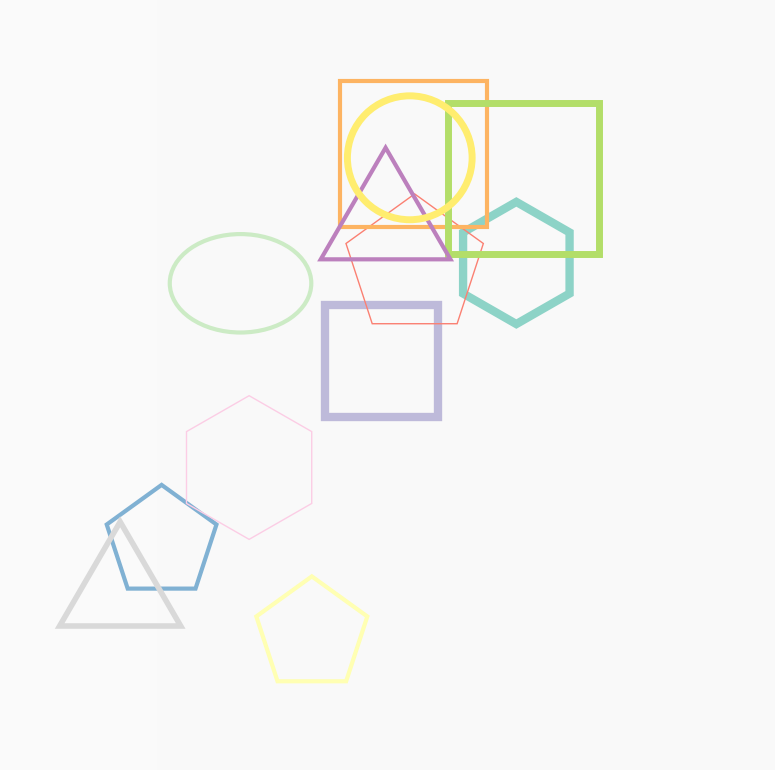[{"shape": "hexagon", "thickness": 3, "radius": 0.4, "center": [0.666, 0.658]}, {"shape": "pentagon", "thickness": 1.5, "radius": 0.38, "center": [0.402, 0.176]}, {"shape": "square", "thickness": 3, "radius": 0.36, "center": [0.492, 0.531]}, {"shape": "pentagon", "thickness": 0.5, "radius": 0.47, "center": [0.535, 0.655]}, {"shape": "pentagon", "thickness": 1.5, "radius": 0.37, "center": [0.209, 0.296]}, {"shape": "square", "thickness": 1.5, "radius": 0.47, "center": [0.534, 0.8]}, {"shape": "square", "thickness": 2.5, "radius": 0.49, "center": [0.676, 0.768]}, {"shape": "hexagon", "thickness": 0.5, "radius": 0.47, "center": [0.321, 0.393]}, {"shape": "triangle", "thickness": 2, "radius": 0.45, "center": [0.155, 0.232]}, {"shape": "triangle", "thickness": 1.5, "radius": 0.48, "center": [0.498, 0.712]}, {"shape": "oval", "thickness": 1.5, "radius": 0.46, "center": [0.31, 0.632]}, {"shape": "circle", "thickness": 2.5, "radius": 0.4, "center": [0.529, 0.795]}]